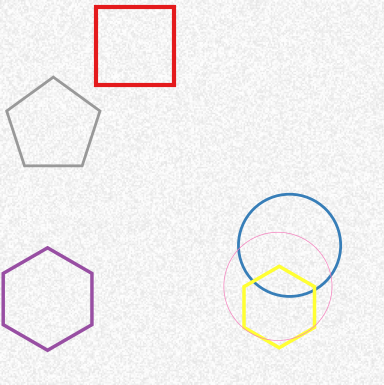[{"shape": "square", "thickness": 3, "radius": 0.51, "center": [0.349, 0.881]}, {"shape": "circle", "thickness": 2, "radius": 0.66, "center": [0.752, 0.363]}, {"shape": "hexagon", "thickness": 2.5, "radius": 0.67, "center": [0.124, 0.223]}, {"shape": "hexagon", "thickness": 2.5, "radius": 0.53, "center": [0.725, 0.202]}, {"shape": "circle", "thickness": 0.5, "radius": 0.7, "center": [0.722, 0.256]}, {"shape": "pentagon", "thickness": 2, "radius": 0.64, "center": [0.139, 0.672]}]